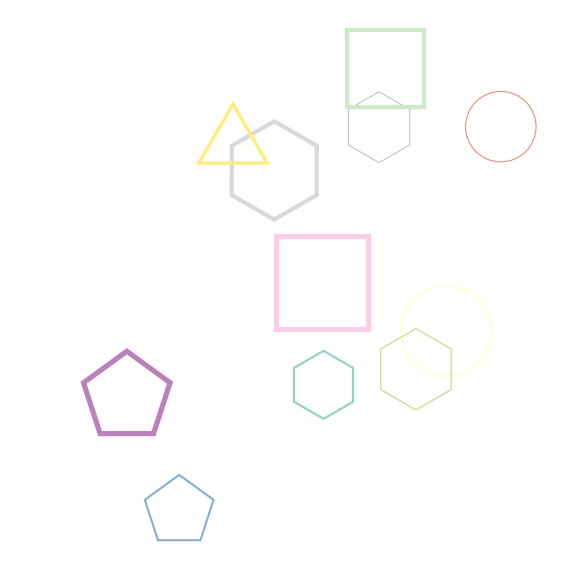[{"shape": "hexagon", "thickness": 1, "radius": 0.29, "center": [0.56, 0.333]}, {"shape": "circle", "thickness": 0.5, "radius": 0.39, "center": [0.773, 0.426]}, {"shape": "hexagon", "thickness": 0.5, "radius": 0.31, "center": [0.656, 0.779]}, {"shape": "circle", "thickness": 0.5, "radius": 0.3, "center": [0.867, 0.78]}, {"shape": "pentagon", "thickness": 1, "radius": 0.31, "center": [0.31, 0.114]}, {"shape": "hexagon", "thickness": 0.5, "radius": 0.35, "center": [0.72, 0.36]}, {"shape": "square", "thickness": 2.5, "radius": 0.4, "center": [0.558, 0.51]}, {"shape": "hexagon", "thickness": 2, "radius": 0.43, "center": [0.475, 0.704]}, {"shape": "pentagon", "thickness": 2.5, "radius": 0.39, "center": [0.22, 0.312]}, {"shape": "square", "thickness": 2, "radius": 0.33, "center": [0.668, 0.881]}, {"shape": "triangle", "thickness": 1.5, "radius": 0.34, "center": [0.403, 0.751]}]